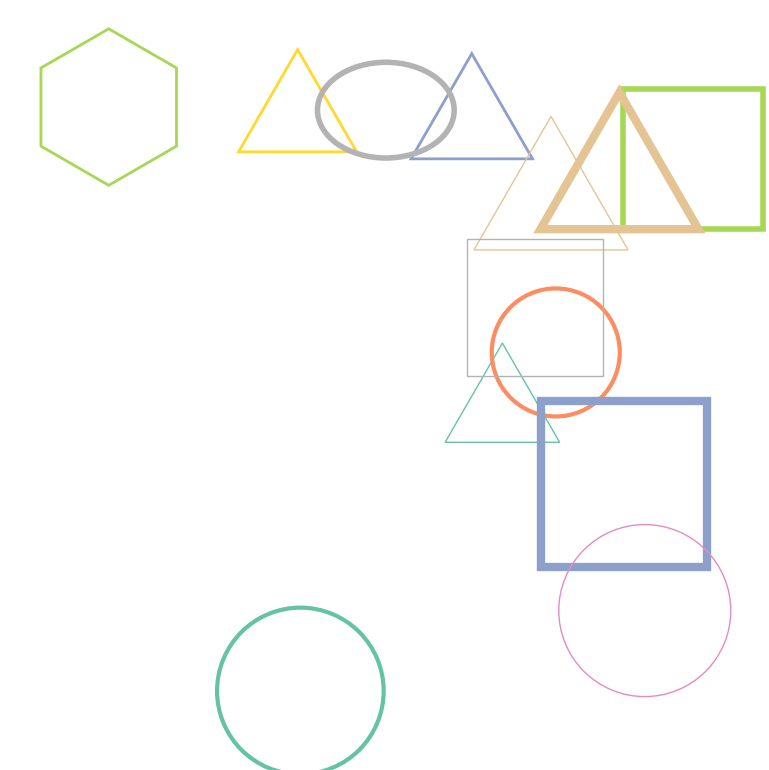[{"shape": "circle", "thickness": 1.5, "radius": 0.54, "center": [0.39, 0.103]}, {"shape": "triangle", "thickness": 0.5, "radius": 0.43, "center": [0.652, 0.469]}, {"shape": "circle", "thickness": 1.5, "radius": 0.42, "center": [0.722, 0.542]}, {"shape": "triangle", "thickness": 1, "radius": 0.46, "center": [0.613, 0.839]}, {"shape": "square", "thickness": 3, "radius": 0.54, "center": [0.81, 0.371]}, {"shape": "circle", "thickness": 0.5, "radius": 0.56, "center": [0.837, 0.207]}, {"shape": "square", "thickness": 2, "radius": 0.46, "center": [0.9, 0.793]}, {"shape": "hexagon", "thickness": 1, "radius": 0.51, "center": [0.141, 0.861]}, {"shape": "triangle", "thickness": 1, "radius": 0.44, "center": [0.387, 0.847]}, {"shape": "triangle", "thickness": 3, "radius": 0.59, "center": [0.804, 0.762]}, {"shape": "triangle", "thickness": 0.5, "radius": 0.58, "center": [0.716, 0.733]}, {"shape": "oval", "thickness": 2, "radius": 0.44, "center": [0.501, 0.857]}, {"shape": "square", "thickness": 0.5, "radius": 0.44, "center": [0.695, 0.6]}]